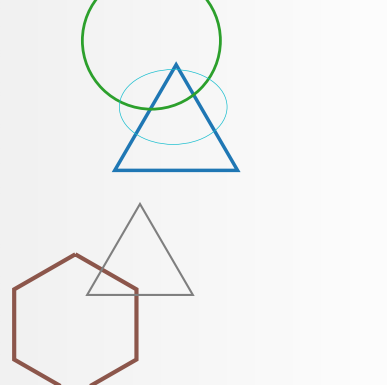[{"shape": "triangle", "thickness": 2.5, "radius": 0.92, "center": [0.455, 0.649]}, {"shape": "circle", "thickness": 2, "radius": 0.89, "center": [0.391, 0.895]}, {"shape": "hexagon", "thickness": 3, "radius": 0.91, "center": [0.194, 0.157]}, {"shape": "triangle", "thickness": 1.5, "radius": 0.79, "center": [0.361, 0.313]}, {"shape": "oval", "thickness": 0.5, "radius": 0.7, "center": [0.447, 0.722]}]